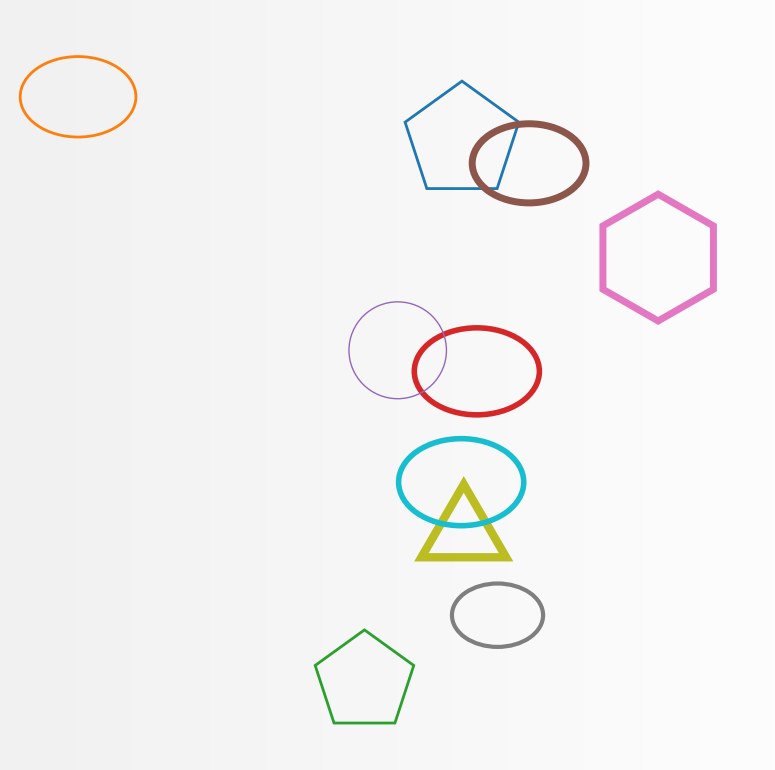[{"shape": "pentagon", "thickness": 1, "radius": 0.39, "center": [0.596, 0.818]}, {"shape": "oval", "thickness": 1, "radius": 0.37, "center": [0.101, 0.874]}, {"shape": "pentagon", "thickness": 1, "radius": 0.33, "center": [0.47, 0.115]}, {"shape": "oval", "thickness": 2, "radius": 0.4, "center": [0.615, 0.518]}, {"shape": "circle", "thickness": 0.5, "radius": 0.31, "center": [0.513, 0.545]}, {"shape": "oval", "thickness": 2.5, "radius": 0.37, "center": [0.683, 0.788]}, {"shape": "hexagon", "thickness": 2.5, "radius": 0.41, "center": [0.849, 0.665]}, {"shape": "oval", "thickness": 1.5, "radius": 0.29, "center": [0.642, 0.201]}, {"shape": "triangle", "thickness": 3, "radius": 0.32, "center": [0.598, 0.308]}, {"shape": "oval", "thickness": 2, "radius": 0.4, "center": [0.595, 0.374]}]